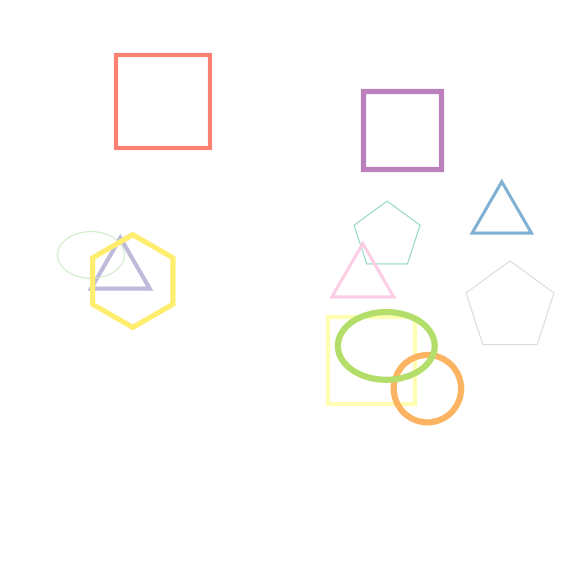[{"shape": "pentagon", "thickness": 0.5, "radius": 0.3, "center": [0.67, 0.591]}, {"shape": "square", "thickness": 2, "radius": 0.38, "center": [0.643, 0.375]}, {"shape": "triangle", "thickness": 2, "radius": 0.29, "center": [0.208, 0.529]}, {"shape": "square", "thickness": 2, "radius": 0.41, "center": [0.282, 0.823]}, {"shape": "triangle", "thickness": 1.5, "radius": 0.3, "center": [0.869, 0.625]}, {"shape": "circle", "thickness": 3, "radius": 0.29, "center": [0.74, 0.326]}, {"shape": "oval", "thickness": 3, "radius": 0.42, "center": [0.669, 0.4]}, {"shape": "triangle", "thickness": 1.5, "radius": 0.31, "center": [0.628, 0.516]}, {"shape": "pentagon", "thickness": 0.5, "radius": 0.4, "center": [0.883, 0.467]}, {"shape": "square", "thickness": 2.5, "radius": 0.34, "center": [0.696, 0.774]}, {"shape": "oval", "thickness": 0.5, "radius": 0.29, "center": [0.158, 0.558]}, {"shape": "hexagon", "thickness": 2.5, "radius": 0.4, "center": [0.23, 0.512]}]